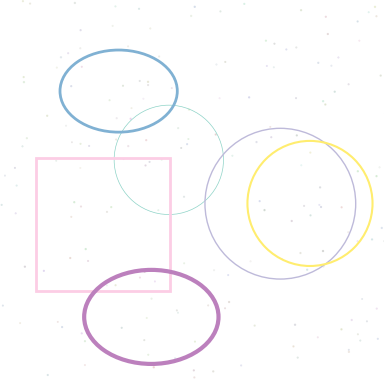[{"shape": "circle", "thickness": 0.5, "radius": 0.71, "center": [0.438, 0.585]}, {"shape": "circle", "thickness": 1, "radius": 0.98, "center": [0.728, 0.471]}, {"shape": "oval", "thickness": 2, "radius": 0.76, "center": [0.308, 0.763]}, {"shape": "square", "thickness": 2, "radius": 0.87, "center": [0.267, 0.417]}, {"shape": "oval", "thickness": 3, "radius": 0.87, "center": [0.393, 0.177]}, {"shape": "circle", "thickness": 1.5, "radius": 0.81, "center": [0.805, 0.472]}]